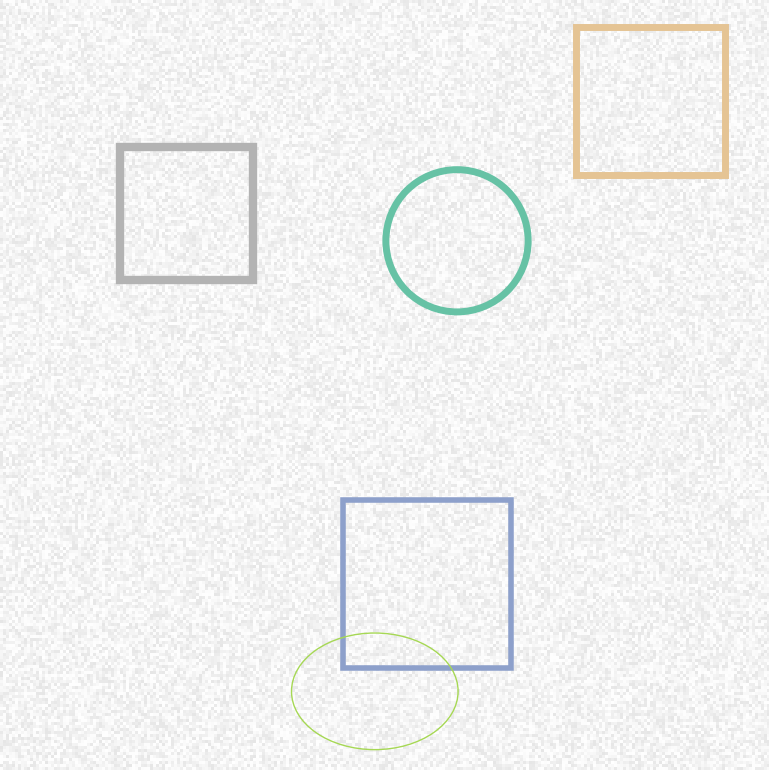[{"shape": "circle", "thickness": 2.5, "radius": 0.46, "center": [0.594, 0.687]}, {"shape": "square", "thickness": 2, "radius": 0.55, "center": [0.555, 0.242]}, {"shape": "oval", "thickness": 0.5, "radius": 0.54, "center": [0.487, 0.102]}, {"shape": "square", "thickness": 2.5, "radius": 0.48, "center": [0.845, 0.869]}, {"shape": "square", "thickness": 3, "radius": 0.43, "center": [0.242, 0.723]}]